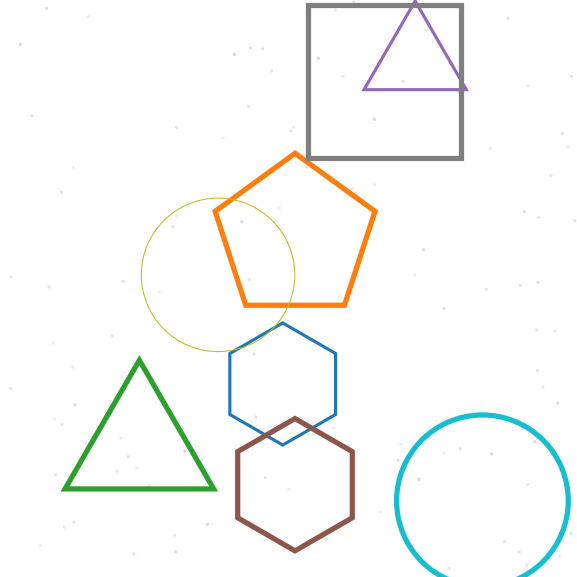[{"shape": "hexagon", "thickness": 1.5, "radius": 0.53, "center": [0.49, 0.334]}, {"shape": "pentagon", "thickness": 2.5, "radius": 0.73, "center": [0.511, 0.588]}, {"shape": "triangle", "thickness": 2.5, "radius": 0.74, "center": [0.241, 0.227]}, {"shape": "triangle", "thickness": 1.5, "radius": 0.51, "center": [0.719, 0.895]}, {"shape": "hexagon", "thickness": 2.5, "radius": 0.57, "center": [0.511, 0.16]}, {"shape": "square", "thickness": 2.5, "radius": 0.66, "center": [0.666, 0.858]}, {"shape": "circle", "thickness": 0.5, "radius": 0.66, "center": [0.378, 0.523]}, {"shape": "circle", "thickness": 2.5, "radius": 0.74, "center": [0.835, 0.132]}]